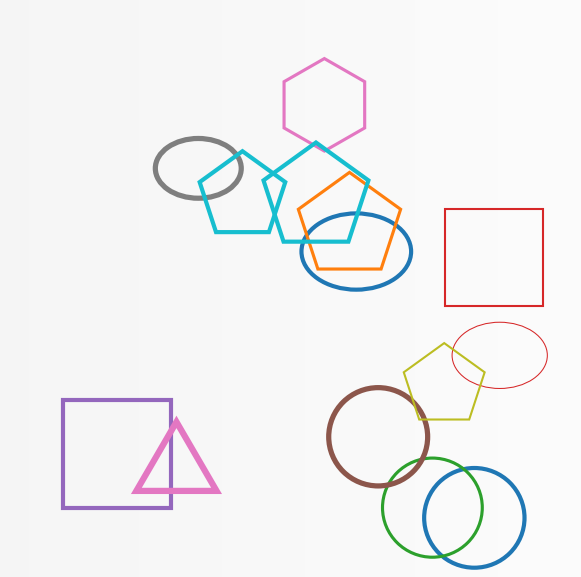[{"shape": "circle", "thickness": 2, "radius": 0.43, "center": [0.816, 0.102]}, {"shape": "oval", "thickness": 2, "radius": 0.47, "center": [0.613, 0.564]}, {"shape": "pentagon", "thickness": 1.5, "radius": 0.46, "center": [0.601, 0.608]}, {"shape": "circle", "thickness": 1.5, "radius": 0.43, "center": [0.744, 0.12]}, {"shape": "square", "thickness": 1, "radius": 0.42, "center": [0.85, 0.553]}, {"shape": "oval", "thickness": 0.5, "radius": 0.41, "center": [0.86, 0.384]}, {"shape": "square", "thickness": 2, "radius": 0.47, "center": [0.202, 0.213]}, {"shape": "circle", "thickness": 2.5, "radius": 0.43, "center": [0.651, 0.243]}, {"shape": "triangle", "thickness": 3, "radius": 0.4, "center": [0.304, 0.189]}, {"shape": "hexagon", "thickness": 1.5, "radius": 0.4, "center": [0.558, 0.818]}, {"shape": "oval", "thickness": 2.5, "radius": 0.37, "center": [0.341, 0.708]}, {"shape": "pentagon", "thickness": 1, "radius": 0.37, "center": [0.764, 0.332]}, {"shape": "pentagon", "thickness": 2, "radius": 0.47, "center": [0.544, 0.657]}, {"shape": "pentagon", "thickness": 2, "radius": 0.39, "center": [0.417, 0.66]}]